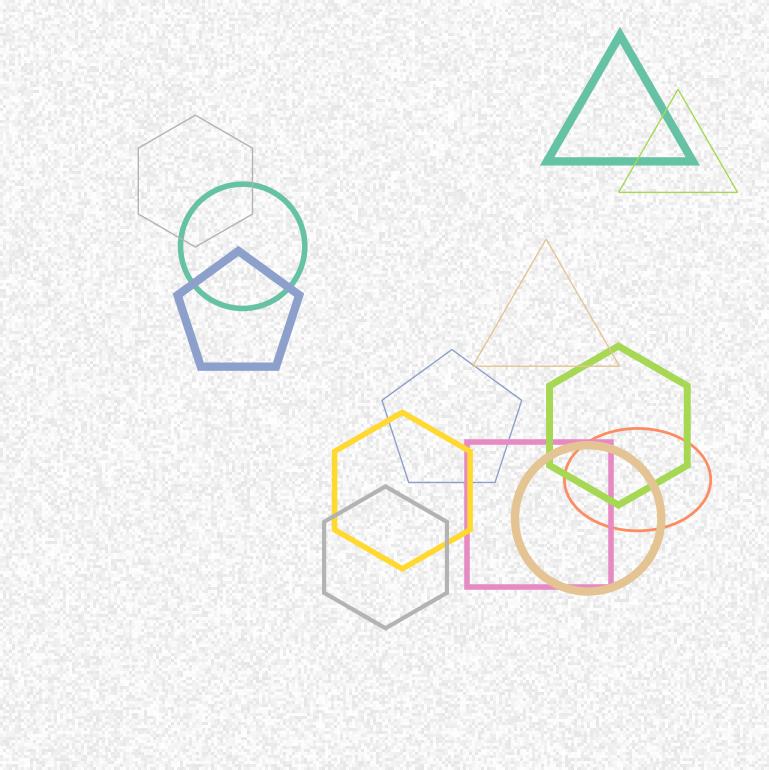[{"shape": "circle", "thickness": 2, "radius": 0.4, "center": [0.315, 0.68]}, {"shape": "triangle", "thickness": 3, "radius": 0.55, "center": [0.805, 0.845]}, {"shape": "oval", "thickness": 1, "radius": 0.47, "center": [0.828, 0.377]}, {"shape": "pentagon", "thickness": 3, "radius": 0.42, "center": [0.31, 0.591]}, {"shape": "pentagon", "thickness": 0.5, "radius": 0.48, "center": [0.587, 0.451]}, {"shape": "square", "thickness": 2, "radius": 0.47, "center": [0.7, 0.332]}, {"shape": "hexagon", "thickness": 2.5, "radius": 0.52, "center": [0.803, 0.447]}, {"shape": "triangle", "thickness": 0.5, "radius": 0.45, "center": [0.881, 0.795]}, {"shape": "hexagon", "thickness": 2, "radius": 0.51, "center": [0.523, 0.363]}, {"shape": "triangle", "thickness": 0.5, "radius": 0.55, "center": [0.709, 0.579]}, {"shape": "circle", "thickness": 3, "radius": 0.48, "center": [0.764, 0.327]}, {"shape": "hexagon", "thickness": 1.5, "radius": 0.46, "center": [0.501, 0.276]}, {"shape": "hexagon", "thickness": 0.5, "radius": 0.43, "center": [0.254, 0.765]}]